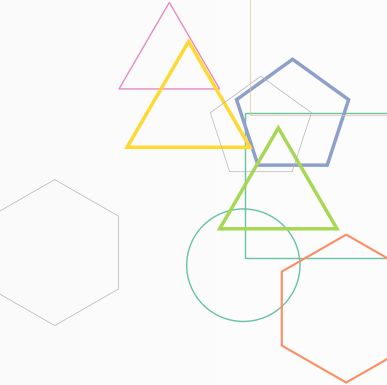[{"shape": "circle", "thickness": 1, "radius": 0.73, "center": [0.628, 0.311]}, {"shape": "square", "thickness": 1, "radius": 0.94, "center": [0.82, 0.518]}, {"shape": "hexagon", "thickness": 1.5, "radius": 0.96, "center": [0.894, 0.198]}, {"shape": "pentagon", "thickness": 2.5, "radius": 0.76, "center": [0.755, 0.694]}, {"shape": "triangle", "thickness": 1, "radius": 0.75, "center": [0.437, 0.844]}, {"shape": "triangle", "thickness": 2.5, "radius": 0.87, "center": [0.718, 0.493]}, {"shape": "triangle", "thickness": 2.5, "radius": 0.92, "center": [0.487, 0.709]}, {"shape": "square", "thickness": 0.5, "radius": 0.95, "center": [0.835, 0.893]}, {"shape": "hexagon", "thickness": 0.5, "radius": 0.95, "center": [0.141, 0.344]}, {"shape": "pentagon", "thickness": 0.5, "radius": 0.69, "center": [0.673, 0.665]}]